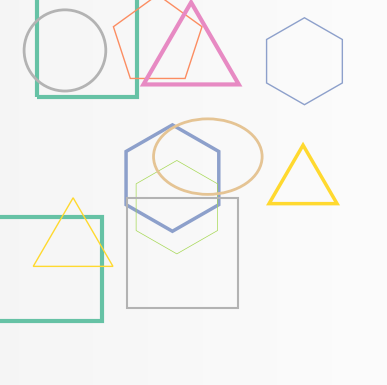[{"shape": "square", "thickness": 3, "radius": 0.65, "center": [0.225, 0.876]}, {"shape": "square", "thickness": 3, "radius": 0.68, "center": [0.129, 0.302]}, {"shape": "pentagon", "thickness": 1, "radius": 0.6, "center": [0.407, 0.893]}, {"shape": "hexagon", "thickness": 1, "radius": 0.56, "center": [0.786, 0.841]}, {"shape": "hexagon", "thickness": 2.5, "radius": 0.69, "center": [0.445, 0.537]}, {"shape": "triangle", "thickness": 3, "radius": 0.71, "center": [0.493, 0.852]}, {"shape": "hexagon", "thickness": 0.5, "radius": 0.61, "center": [0.456, 0.462]}, {"shape": "triangle", "thickness": 2.5, "radius": 0.51, "center": [0.782, 0.522]}, {"shape": "triangle", "thickness": 1, "radius": 0.59, "center": [0.189, 0.368]}, {"shape": "oval", "thickness": 2, "radius": 0.7, "center": [0.536, 0.593]}, {"shape": "square", "thickness": 1.5, "radius": 0.71, "center": [0.472, 0.344]}, {"shape": "circle", "thickness": 2, "radius": 0.53, "center": [0.168, 0.869]}]